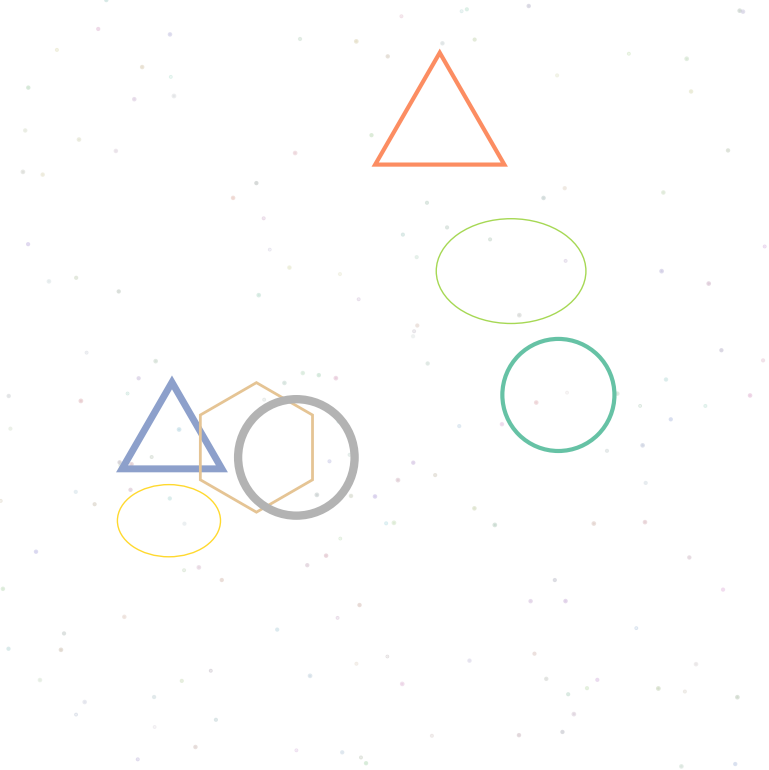[{"shape": "circle", "thickness": 1.5, "radius": 0.36, "center": [0.725, 0.487]}, {"shape": "triangle", "thickness": 1.5, "radius": 0.48, "center": [0.571, 0.835]}, {"shape": "triangle", "thickness": 2.5, "radius": 0.37, "center": [0.223, 0.429]}, {"shape": "oval", "thickness": 0.5, "radius": 0.49, "center": [0.664, 0.648]}, {"shape": "oval", "thickness": 0.5, "radius": 0.33, "center": [0.219, 0.324]}, {"shape": "hexagon", "thickness": 1, "radius": 0.42, "center": [0.333, 0.419]}, {"shape": "circle", "thickness": 3, "radius": 0.38, "center": [0.385, 0.406]}]